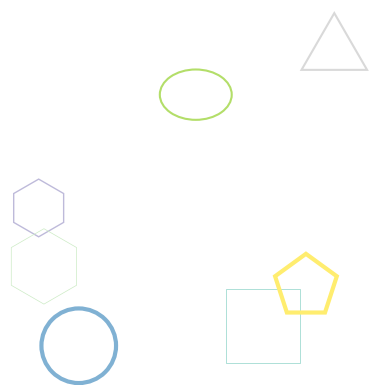[{"shape": "square", "thickness": 0.5, "radius": 0.48, "center": [0.682, 0.154]}, {"shape": "hexagon", "thickness": 1, "radius": 0.37, "center": [0.1, 0.46]}, {"shape": "circle", "thickness": 3, "radius": 0.48, "center": [0.205, 0.102]}, {"shape": "oval", "thickness": 1.5, "radius": 0.47, "center": [0.509, 0.754]}, {"shape": "triangle", "thickness": 1.5, "radius": 0.49, "center": [0.868, 0.868]}, {"shape": "hexagon", "thickness": 0.5, "radius": 0.49, "center": [0.114, 0.308]}, {"shape": "pentagon", "thickness": 3, "radius": 0.42, "center": [0.795, 0.256]}]